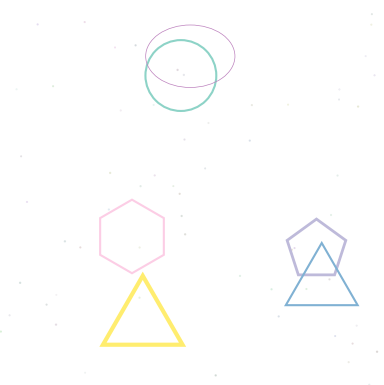[{"shape": "circle", "thickness": 1.5, "radius": 0.46, "center": [0.47, 0.804]}, {"shape": "pentagon", "thickness": 2, "radius": 0.4, "center": [0.822, 0.351]}, {"shape": "triangle", "thickness": 1.5, "radius": 0.54, "center": [0.836, 0.261]}, {"shape": "hexagon", "thickness": 1.5, "radius": 0.48, "center": [0.343, 0.386]}, {"shape": "oval", "thickness": 0.5, "radius": 0.58, "center": [0.494, 0.854]}, {"shape": "triangle", "thickness": 3, "radius": 0.6, "center": [0.371, 0.164]}]